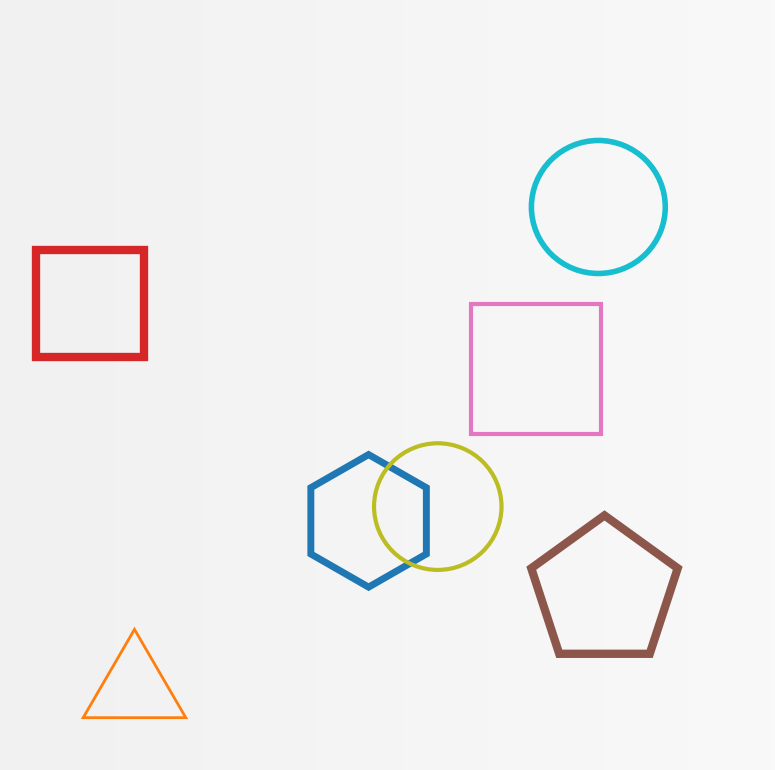[{"shape": "hexagon", "thickness": 2.5, "radius": 0.43, "center": [0.476, 0.324]}, {"shape": "triangle", "thickness": 1, "radius": 0.38, "center": [0.174, 0.106]}, {"shape": "square", "thickness": 3, "radius": 0.35, "center": [0.116, 0.606]}, {"shape": "pentagon", "thickness": 3, "radius": 0.5, "center": [0.78, 0.231]}, {"shape": "square", "thickness": 1.5, "radius": 0.42, "center": [0.691, 0.521]}, {"shape": "circle", "thickness": 1.5, "radius": 0.41, "center": [0.565, 0.342]}, {"shape": "circle", "thickness": 2, "radius": 0.43, "center": [0.772, 0.731]}]